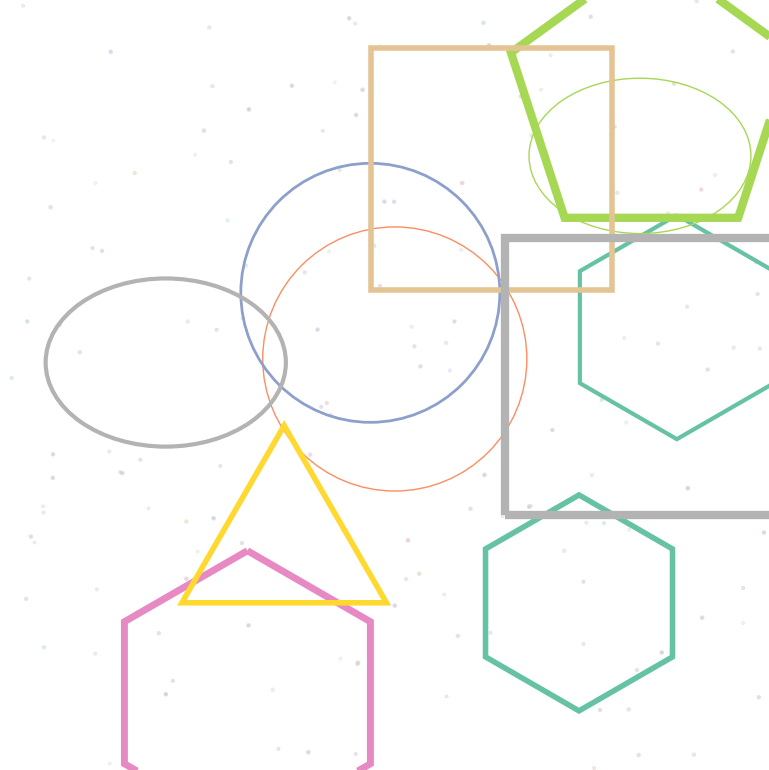[{"shape": "hexagon", "thickness": 2, "radius": 0.7, "center": [0.752, 0.217]}, {"shape": "hexagon", "thickness": 1.5, "radius": 0.73, "center": [0.879, 0.575]}, {"shape": "circle", "thickness": 0.5, "radius": 0.86, "center": [0.513, 0.534]}, {"shape": "circle", "thickness": 1, "radius": 0.84, "center": [0.481, 0.62]}, {"shape": "hexagon", "thickness": 2.5, "radius": 0.92, "center": [0.321, 0.1]}, {"shape": "pentagon", "thickness": 3, "radius": 0.96, "center": [0.846, 0.872]}, {"shape": "oval", "thickness": 0.5, "radius": 0.72, "center": [0.831, 0.798]}, {"shape": "triangle", "thickness": 2, "radius": 0.77, "center": [0.369, 0.294]}, {"shape": "square", "thickness": 2, "radius": 0.78, "center": [0.638, 0.78]}, {"shape": "oval", "thickness": 1.5, "radius": 0.78, "center": [0.215, 0.529]}, {"shape": "square", "thickness": 3, "radius": 0.9, "center": [0.835, 0.511]}]